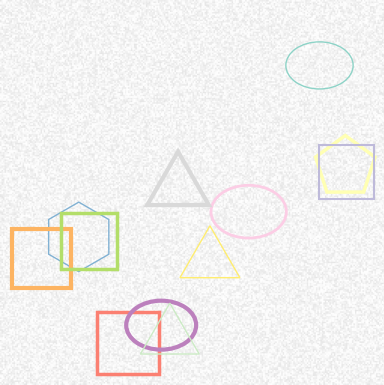[{"shape": "oval", "thickness": 1, "radius": 0.44, "center": [0.83, 0.83]}, {"shape": "pentagon", "thickness": 2.5, "radius": 0.41, "center": [0.897, 0.567]}, {"shape": "square", "thickness": 1.5, "radius": 0.35, "center": [0.899, 0.553]}, {"shape": "square", "thickness": 2.5, "radius": 0.4, "center": [0.331, 0.109]}, {"shape": "hexagon", "thickness": 1, "radius": 0.45, "center": [0.205, 0.385]}, {"shape": "square", "thickness": 3, "radius": 0.38, "center": [0.107, 0.328]}, {"shape": "square", "thickness": 2.5, "radius": 0.36, "center": [0.231, 0.375]}, {"shape": "oval", "thickness": 2, "radius": 0.49, "center": [0.646, 0.45]}, {"shape": "triangle", "thickness": 3, "radius": 0.46, "center": [0.462, 0.514]}, {"shape": "oval", "thickness": 3, "radius": 0.45, "center": [0.419, 0.155]}, {"shape": "triangle", "thickness": 1, "radius": 0.44, "center": [0.441, 0.125]}, {"shape": "triangle", "thickness": 1, "radius": 0.45, "center": [0.545, 0.324]}]